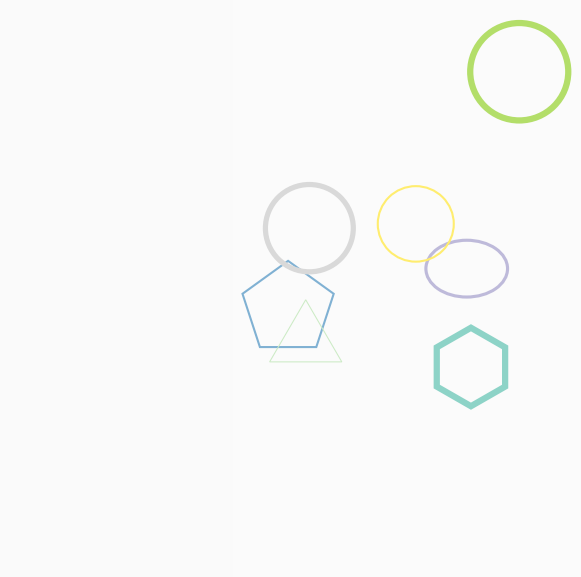[{"shape": "hexagon", "thickness": 3, "radius": 0.34, "center": [0.81, 0.364]}, {"shape": "oval", "thickness": 1.5, "radius": 0.35, "center": [0.803, 0.534]}, {"shape": "pentagon", "thickness": 1, "radius": 0.41, "center": [0.496, 0.465]}, {"shape": "circle", "thickness": 3, "radius": 0.42, "center": [0.893, 0.875]}, {"shape": "circle", "thickness": 2.5, "radius": 0.38, "center": [0.532, 0.604]}, {"shape": "triangle", "thickness": 0.5, "radius": 0.36, "center": [0.526, 0.408]}, {"shape": "circle", "thickness": 1, "radius": 0.33, "center": [0.715, 0.611]}]